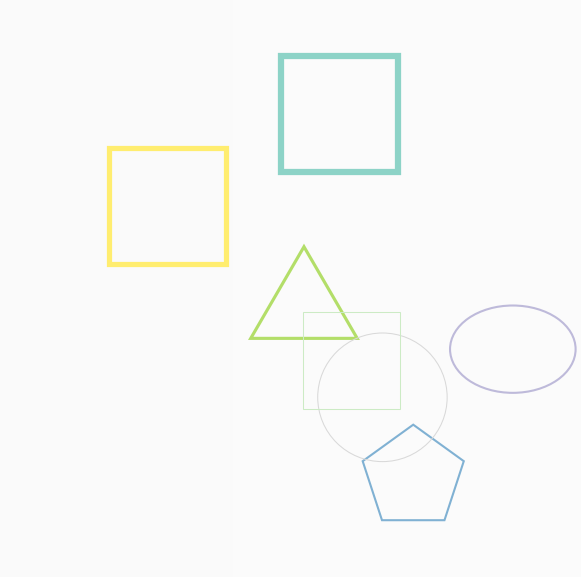[{"shape": "square", "thickness": 3, "radius": 0.5, "center": [0.584, 0.802]}, {"shape": "oval", "thickness": 1, "radius": 0.54, "center": [0.882, 0.394]}, {"shape": "pentagon", "thickness": 1, "radius": 0.46, "center": [0.711, 0.172]}, {"shape": "triangle", "thickness": 1.5, "radius": 0.53, "center": [0.523, 0.466]}, {"shape": "circle", "thickness": 0.5, "radius": 0.56, "center": [0.658, 0.311]}, {"shape": "square", "thickness": 0.5, "radius": 0.42, "center": [0.604, 0.375]}, {"shape": "square", "thickness": 2.5, "radius": 0.5, "center": [0.288, 0.643]}]